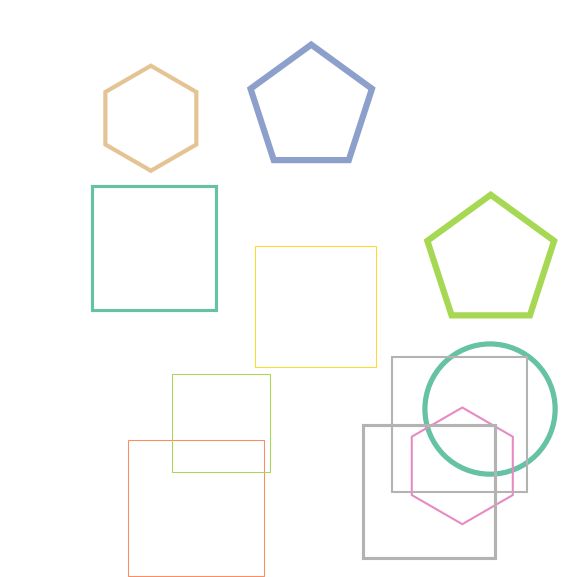[{"shape": "circle", "thickness": 2.5, "radius": 0.56, "center": [0.849, 0.291]}, {"shape": "square", "thickness": 1.5, "radius": 0.54, "center": [0.267, 0.569]}, {"shape": "square", "thickness": 0.5, "radius": 0.59, "center": [0.34, 0.12]}, {"shape": "pentagon", "thickness": 3, "radius": 0.55, "center": [0.539, 0.811]}, {"shape": "hexagon", "thickness": 1, "radius": 0.51, "center": [0.8, 0.192]}, {"shape": "square", "thickness": 0.5, "radius": 0.43, "center": [0.383, 0.267]}, {"shape": "pentagon", "thickness": 3, "radius": 0.58, "center": [0.85, 0.546]}, {"shape": "square", "thickness": 0.5, "radius": 0.52, "center": [0.546, 0.468]}, {"shape": "hexagon", "thickness": 2, "radius": 0.45, "center": [0.261, 0.794]}, {"shape": "square", "thickness": 1, "radius": 0.58, "center": [0.795, 0.263]}, {"shape": "square", "thickness": 1.5, "radius": 0.57, "center": [0.743, 0.148]}]